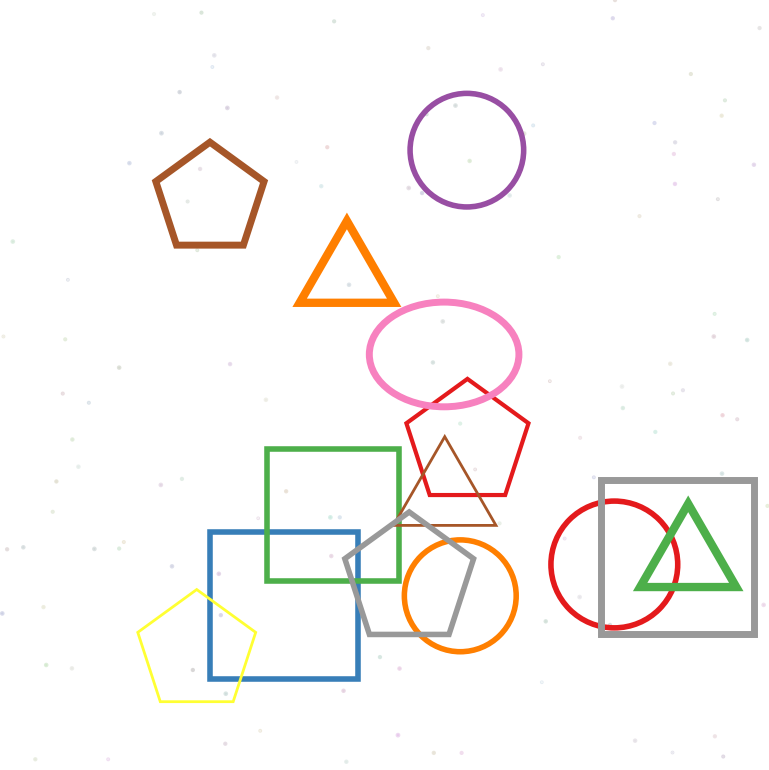[{"shape": "circle", "thickness": 2, "radius": 0.41, "center": [0.798, 0.267]}, {"shape": "pentagon", "thickness": 1.5, "radius": 0.42, "center": [0.607, 0.425]}, {"shape": "square", "thickness": 2, "radius": 0.48, "center": [0.369, 0.213]}, {"shape": "triangle", "thickness": 3, "radius": 0.36, "center": [0.894, 0.274]}, {"shape": "square", "thickness": 2, "radius": 0.43, "center": [0.432, 0.331]}, {"shape": "circle", "thickness": 2, "radius": 0.37, "center": [0.606, 0.805]}, {"shape": "triangle", "thickness": 3, "radius": 0.35, "center": [0.451, 0.642]}, {"shape": "circle", "thickness": 2, "radius": 0.36, "center": [0.598, 0.226]}, {"shape": "pentagon", "thickness": 1, "radius": 0.4, "center": [0.255, 0.154]}, {"shape": "triangle", "thickness": 1, "radius": 0.38, "center": [0.578, 0.356]}, {"shape": "pentagon", "thickness": 2.5, "radius": 0.37, "center": [0.273, 0.741]}, {"shape": "oval", "thickness": 2.5, "radius": 0.49, "center": [0.577, 0.54]}, {"shape": "pentagon", "thickness": 2, "radius": 0.44, "center": [0.531, 0.247]}, {"shape": "square", "thickness": 2.5, "radius": 0.5, "center": [0.88, 0.277]}]